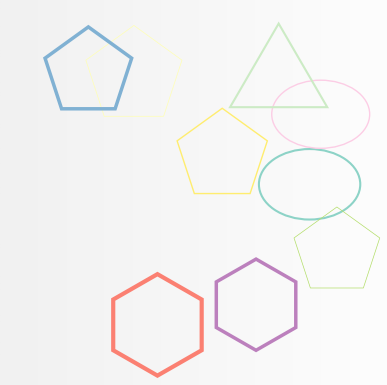[{"shape": "oval", "thickness": 1.5, "radius": 0.65, "center": [0.799, 0.521]}, {"shape": "pentagon", "thickness": 0.5, "radius": 0.65, "center": [0.346, 0.803]}, {"shape": "hexagon", "thickness": 3, "radius": 0.66, "center": [0.406, 0.156]}, {"shape": "pentagon", "thickness": 2.5, "radius": 0.59, "center": [0.228, 0.813]}, {"shape": "pentagon", "thickness": 0.5, "radius": 0.58, "center": [0.869, 0.346]}, {"shape": "oval", "thickness": 1, "radius": 0.63, "center": [0.828, 0.703]}, {"shape": "hexagon", "thickness": 2.5, "radius": 0.59, "center": [0.661, 0.209]}, {"shape": "triangle", "thickness": 1.5, "radius": 0.72, "center": [0.719, 0.794]}, {"shape": "pentagon", "thickness": 1, "radius": 0.61, "center": [0.573, 0.596]}]